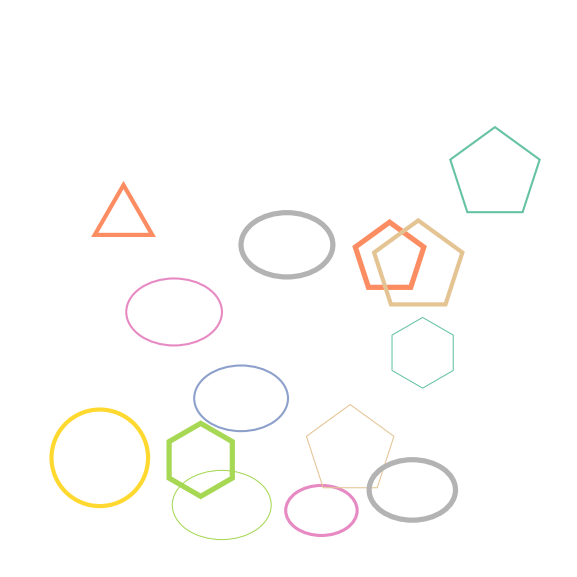[{"shape": "pentagon", "thickness": 1, "radius": 0.41, "center": [0.857, 0.698]}, {"shape": "hexagon", "thickness": 0.5, "radius": 0.31, "center": [0.732, 0.388]}, {"shape": "triangle", "thickness": 2, "radius": 0.29, "center": [0.214, 0.621]}, {"shape": "pentagon", "thickness": 2.5, "radius": 0.31, "center": [0.675, 0.552]}, {"shape": "oval", "thickness": 1, "radius": 0.41, "center": [0.417, 0.309]}, {"shape": "oval", "thickness": 1.5, "radius": 0.31, "center": [0.557, 0.115]}, {"shape": "oval", "thickness": 1, "radius": 0.41, "center": [0.301, 0.459]}, {"shape": "oval", "thickness": 0.5, "radius": 0.43, "center": [0.384, 0.125]}, {"shape": "hexagon", "thickness": 2.5, "radius": 0.32, "center": [0.348, 0.203]}, {"shape": "circle", "thickness": 2, "radius": 0.42, "center": [0.173, 0.206]}, {"shape": "pentagon", "thickness": 2, "radius": 0.4, "center": [0.724, 0.537]}, {"shape": "pentagon", "thickness": 0.5, "radius": 0.4, "center": [0.606, 0.219]}, {"shape": "oval", "thickness": 2.5, "radius": 0.4, "center": [0.497, 0.575]}, {"shape": "oval", "thickness": 2.5, "radius": 0.37, "center": [0.714, 0.151]}]